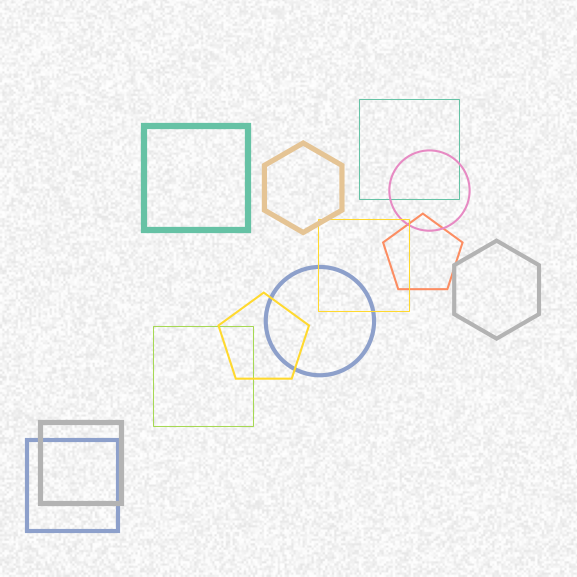[{"shape": "square", "thickness": 0.5, "radius": 0.43, "center": [0.708, 0.742]}, {"shape": "square", "thickness": 3, "radius": 0.45, "center": [0.339, 0.691]}, {"shape": "pentagon", "thickness": 1, "radius": 0.36, "center": [0.732, 0.557]}, {"shape": "circle", "thickness": 2, "radius": 0.47, "center": [0.554, 0.443]}, {"shape": "square", "thickness": 2, "radius": 0.4, "center": [0.126, 0.158]}, {"shape": "circle", "thickness": 1, "radius": 0.35, "center": [0.744, 0.669]}, {"shape": "square", "thickness": 0.5, "radius": 0.43, "center": [0.352, 0.348]}, {"shape": "pentagon", "thickness": 1, "radius": 0.41, "center": [0.457, 0.41]}, {"shape": "square", "thickness": 0.5, "radius": 0.4, "center": [0.63, 0.54]}, {"shape": "hexagon", "thickness": 2.5, "radius": 0.39, "center": [0.525, 0.674]}, {"shape": "square", "thickness": 2.5, "radius": 0.35, "center": [0.14, 0.198]}, {"shape": "hexagon", "thickness": 2, "radius": 0.42, "center": [0.86, 0.498]}]